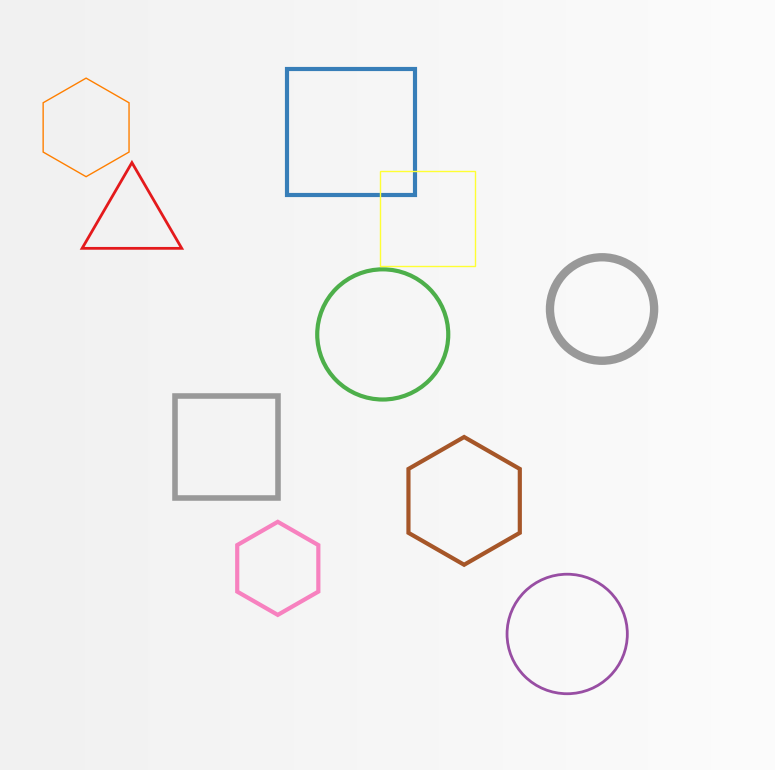[{"shape": "triangle", "thickness": 1, "radius": 0.37, "center": [0.17, 0.715]}, {"shape": "square", "thickness": 1.5, "radius": 0.41, "center": [0.453, 0.828]}, {"shape": "circle", "thickness": 1.5, "radius": 0.42, "center": [0.494, 0.566]}, {"shape": "circle", "thickness": 1, "radius": 0.39, "center": [0.732, 0.177]}, {"shape": "hexagon", "thickness": 0.5, "radius": 0.32, "center": [0.111, 0.835]}, {"shape": "square", "thickness": 0.5, "radius": 0.31, "center": [0.551, 0.716]}, {"shape": "hexagon", "thickness": 1.5, "radius": 0.41, "center": [0.599, 0.349]}, {"shape": "hexagon", "thickness": 1.5, "radius": 0.3, "center": [0.358, 0.262]}, {"shape": "square", "thickness": 2, "radius": 0.33, "center": [0.292, 0.419]}, {"shape": "circle", "thickness": 3, "radius": 0.34, "center": [0.777, 0.599]}]